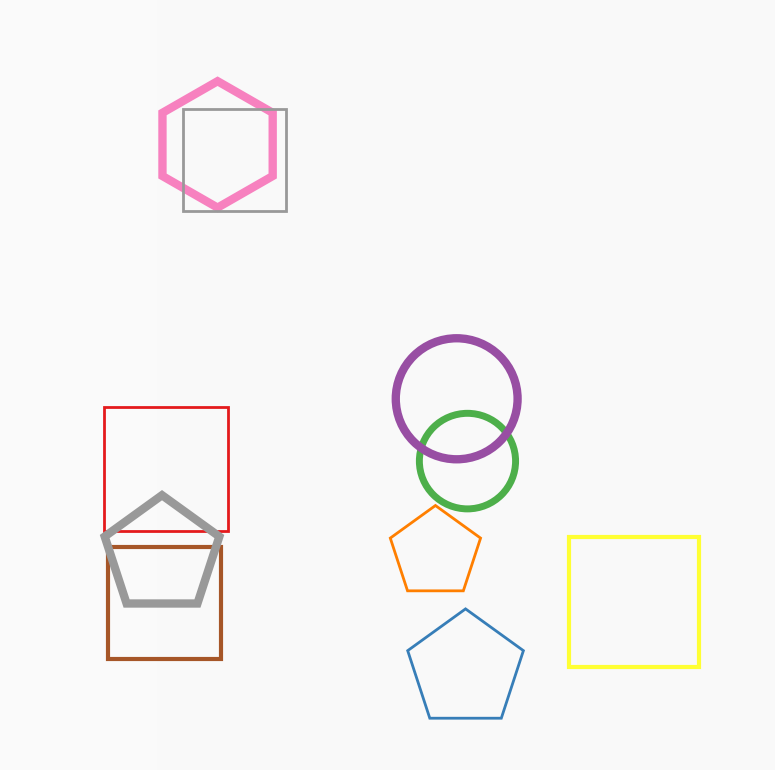[{"shape": "square", "thickness": 1, "radius": 0.4, "center": [0.214, 0.391]}, {"shape": "pentagon", "thickness": 1, "radius": 0.39, "center": [0.601, 0.131]}, {"shape": "circle", "thickness": 2.5, "radius": 0.31, "center": [0.603, 0.401]}, {"shape": "circle", "thickness": 3, "radius": 0.39, "center": [0.589, 0.482]}, {"shape": "pentagon", "thickness": 1, "radius": 0.31, "center": [0.562, 0.282]}, {"shape": "square", "thickness": 1.5, "radius": 0.42, "center": [0.818, 0.218]}, {"shape": "square", "thickness": 1.5, "radius": 0.36, "center": [0.212, 0.217]}, {"shape": "hexagon", "thickness": 3, "radius": 0.41, "center": [0.281, 0.812]}, {"shape": "square", "thickness": 1, "radius": 0.33, "center": [0.302, 0.793]}, {"shape": "pentagon", "thickness": 3, "radius": 0.39, "center": [0.209, 0.279]}]